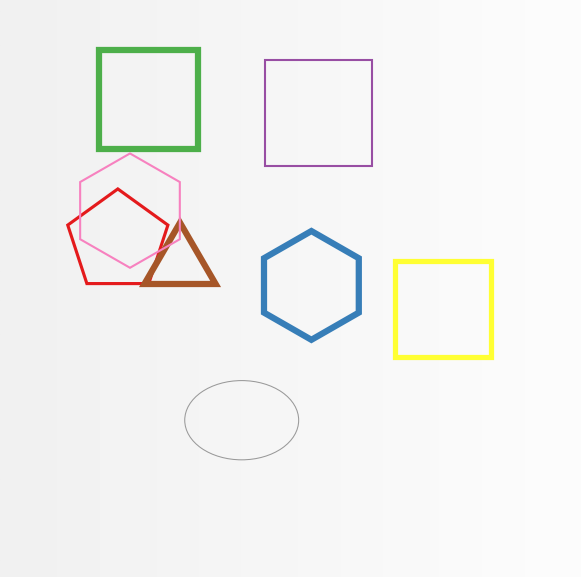[{"shape": "pentagon", "thickness": 1.5, "radius": 0.45, "center": [0.203, 0.581]}, {"shape": "hexagon", "thickness": 3, "radius": 0.47, "center": [0.536, 0.505]}, {"shape": "square", "thickness": 3, "radius": 0.43, "center": [0.255, 0.827]}, {"shape": "square", "thickness": 1, "radius": 0.46, "center": [0.548, 0.804]}, {"shape": "square", "thickness": 2.5, "radius": 0.41, "center": [0.762, 0.464]}, {"shape": "triangle", "thickness": 3, "radius": 0.35, "center": [0.31, 0.543]}, {"shape": "hexagon", "thickness": 1, "radius": 0.49, "center": [0.224, 0.634]}, {"shape": "oval", "thickness": 0.5, "radius": 0.49, "center": [0.416, 0.272]}]